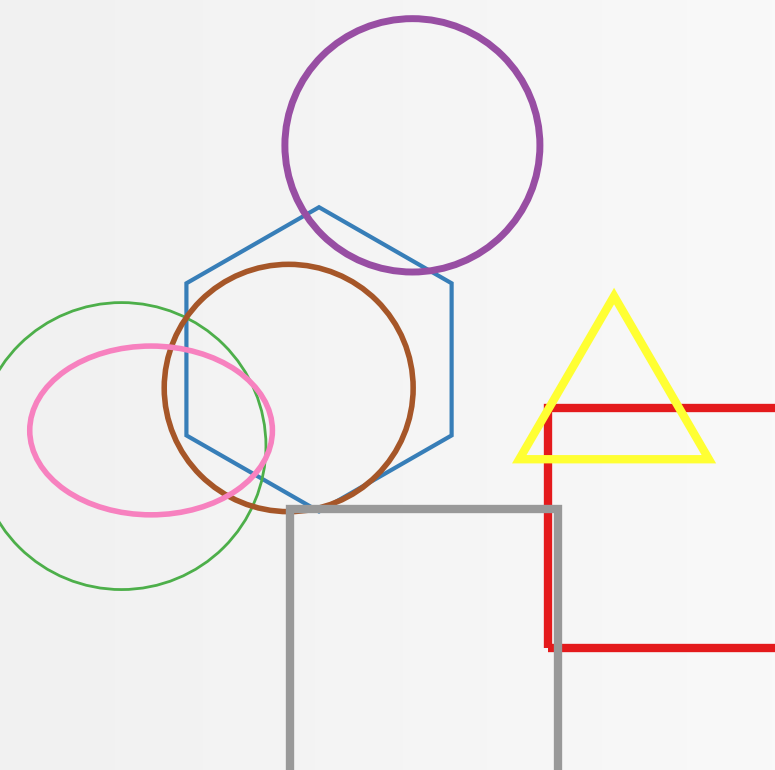[{"shape": "square", "thickness": 3, "radius": 0.78, "center": [0.863, 0.315]}, {"shape": "hexagon", "thickness": 1.5, "radius": 0.99, "center": [0.412, 0.533]}, {"shape": "circle", "thickness": 1, "radius": 0.93, "center": [0.157, 0.421]}, {"shape": "circle", "thickness": 2.5, "radius": 0.82, "center": [0.532, 0.811]}, {"shape": "triangle", "thickness": 3, "radius": 0.71, "center": [0.792, 0.474]}, {"shape": "circle", "thickness": 2, "radius": 0.8, "center": [0.372, 0.496]}, {"shape": "oval", "thickness": 2, "radius": 0.78, "center": [0.195, 0.441]}, {"shape": "square", "thickness": 3, "radius": 0.86, "center": [0.547, 0.166]}]